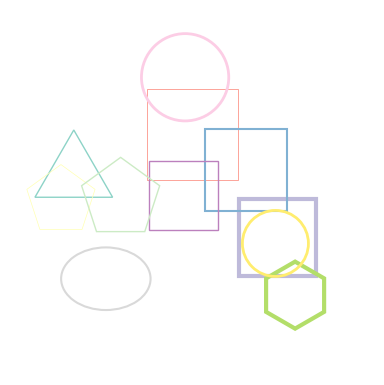[{"shape": "triangle", "thickness": 1, "radius": 0.58, "center": [0.192, 0.546]}, {"shape": "pentagon", "thickness": 0.5, "radius": 0.47, "center": [0.158, 0.479]}, {"shape": "square", "thickness": 3, "radius": 0.5, "center": [0.72, 0.383]}, {"shape": "square", "thickness": 0.5, "radius": 0.59, "center": [0.499, 0.651]}, {"shape": "square", "thickness": 1.5, "radius": 0.53, "center": [0.639, 0.559]}, {"shape": "hexagon", "thickness": 3, "radius": 0.44, "center": [0.767, 0.233]}, {"shape": "circle", "thickness": 2, "radius": 0.57, "center": [0.481, 0.799]}, {"shape": "oval", "thickness": 1.5, "radius": 0.58, "center": [0.275, 0.276]}, {"shape": "square", "thickness": 1, "radius": 0.45, "center": [0.476, 0.493]}, {"shape": "pentagon", "thickness": 1, "radius": 0.53, "center": [0.313, 0.485]}, {"shape": "circle", "thickness": 2, "radius": 0.43, "center": [0.715, 0.368]}]